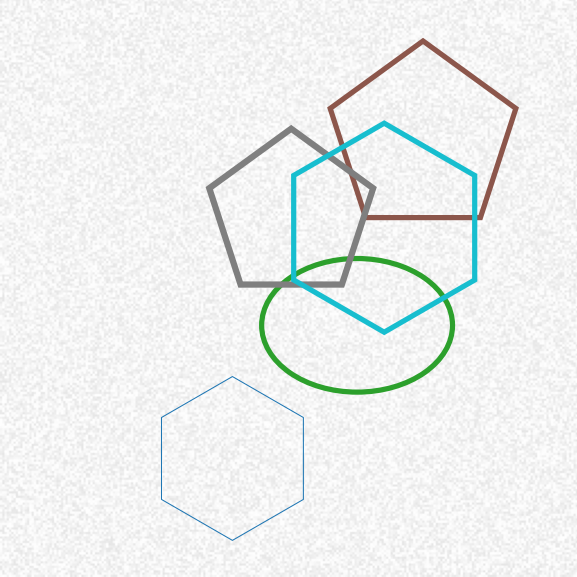[{"shape": "hexagon", "thickness": 0.5, "radius": 0.71, "center": [0.402, 0.205]}, {"shape": "oval", "thickness": 2.5, "radius": 0.83, "center": [0.618, 0.436]}, {"shape": "pentagon", "thickness": 2.5, "radius": 0.85, "center": [0.733, 0.759]}, {"shape": "pentagon", "thickness": 3, "radius": 0.75, "center": [0.504, 0.627]}, {"shape": "hexagon", "thickness": 2.5, "radius": 0.9, "center": [0.665, 0.605]}]